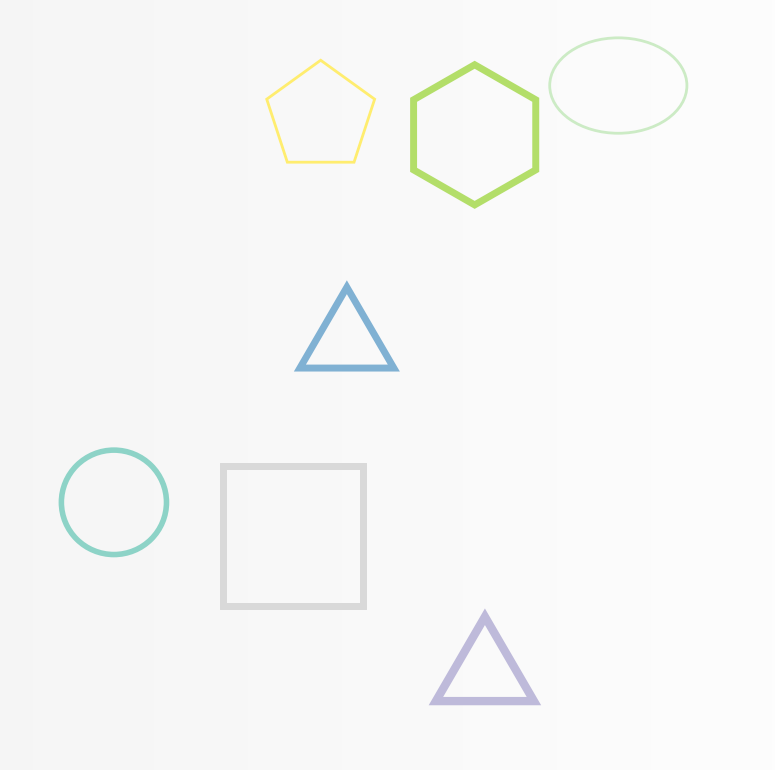[{"shape": "circle", "thickness": 2, "radius": 0.34, "center": [0.147, 0.348]}, {"shape": "triangle", "thickness": 3, "radius": 0.37, "center": [0.626, 0.126]}, {"shape": "triangle", "thickness": 2.5, "radius": 0.35, "center": [0.448, 0.557]}, {"shape": "hexagon", "thickness": 2.5, "radius": 0.46, "center": [0.612, 0.825]}, {"shape": "square", "thickness": 2.5, "radius": 0.45, "center": [0.378, 0.304]}, {"shape": "oval", "thickness": 1, "radius": 0.44, "center": [0.798, 0.889]}, {"shape": "pentagon", "thickness": 1, "radius": 0.37, "center": [0.414, 0.849]}]